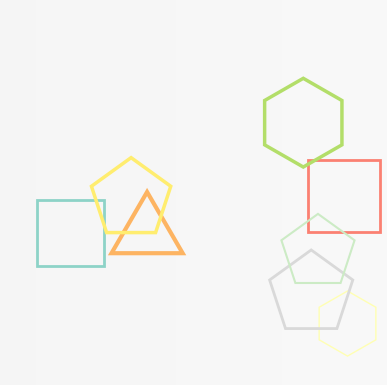[{"shape": "square", "thickness": 2, "radius": 0.43, "center": [0.182, 0.394]}, {"shape": "hexagon", "thickness": 1, "radius": 0.42, "center": [0.897, 0.16]}, {"shape": "square", "thickness": 2, "radius": 0.47, "center": [0.888, 0.492]}, {"shape": "triangle", "thickness": 3, "radius": 0.53, "center": [0.38, 0.395]}, {"shape": "hexagon", "thickness": 2.5, "radius": 0.58, "center": [0.783, 0.681]}, {"shape": "pentagon", "thickness": 2, "radius": 0.56, "center": [0.803, 0.238]}, {"shape": "pentagon", "thickness": 1.5, "radius": 0.5, "center": [0.821, 0.345]}, {"shape": "pentagon", "thickness": 2.5, "radius": 0.54, "center": [0.338, 0.483]}]